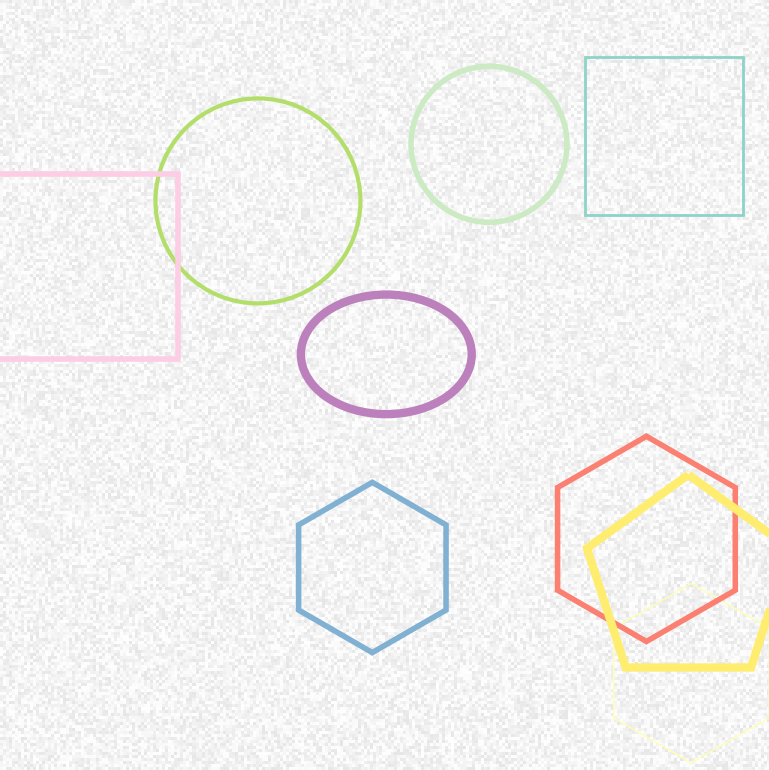[{"shape": "square", "thickness": 1, "radius": 0.51, "center": [0.862, 0.823]}, {"shape": "hexagon", "thickness": 0.5, "radius": 0.58, "center": [0.898, 0.126]}, {"shape": "hexagon", "thickness": 2, "radius": 0.67, "center": [0.84, 0.3]}, {"shape": "hexagon", "thickness": 2, "radius": 0.55, "center": [0.484, 0.263]}, {"shape": "circle", "thickness": 1.5, "radius": 0.67, "center": [0.335, 0.739]}, {"shape": "square", "thickness": 2, "radius": 0.6, "center": [0.111, 0.654]}, {"shape": "oval", "thickness": 3, "radius": 0.55, "center": [0.502, 0.54]}, {"shape": "circle", "thickness": 2, "radius": 0.51, "center": [0.635, 0.813]}, {"shape": "pentagon", "thickness": 3, "radius": 0.69, "center": [0.894, 0.245]}]